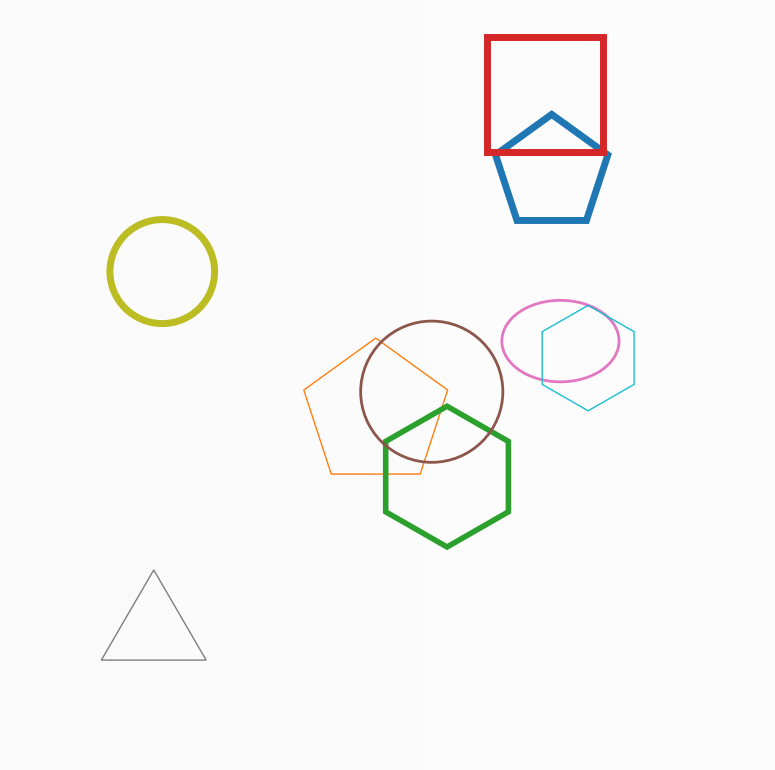[{"shape": "pentagon", "thickness": 2.5, "radius": 0.38, "center": [0.712, 0.775]}, {"shape": "pentagon", "thickness": 0.5, "radius": 0.49, "center": [0.485, 0.463]}, {"shape": "hexagon", "thickness": 2, "radius": 0.46, "center": [0.577, 0.381]}, {"shape": "square", "thickness": 2.5, "radius": 0.37, "center": [0.703, 0.877]}, {"shape": "circle", "thickness": 1, "radius": 0.46, "center": [0.557, 0.491]}, {"shape": "oval", "thickness": 1, "radius": 0.38, "center": [0.723, 0.557]}, {"shape": "triangle", "thickness": 0.5, "radius": 0.39, "center": [0.198, 0.182]}, {"shape": "circle", "thickness": 2.5, "radius": 0.34, "center": [0.209, 0.647]}, {"shape": "hexagon", "thickness": 0.5, "radius": 0.34, "center": [0.759, 0.535]}]